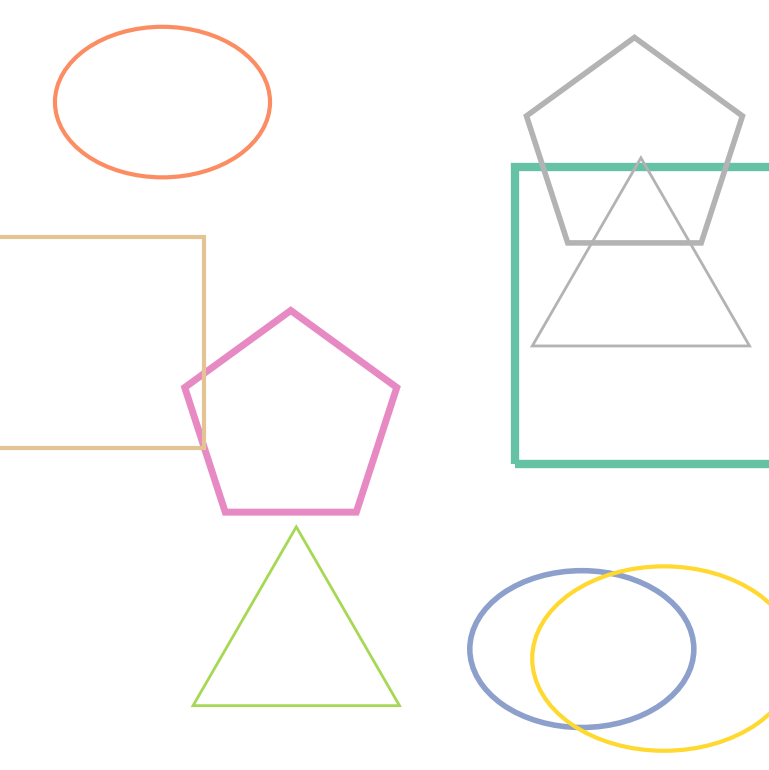[{"shape": "square", "thickness": 3, "radius": 0.97, "center": [0.861, 0.59]}, {"shape": "oval", "thickness": 1.5, "radius": 0.7, "center": [0.211, 0.867]}, {"shape": "oval", "thickness": 2, "radius": 0.73, "center": [0.756, 0.157]}, {"shape": "pentagon", "thickness": 2.5, "radius": 0.72, "center": [0.378, 0.452]}, {"shape": "triangle", "thickness": 1, "radius": 0.77, "center": [0.385, 0.161]}, {"shape": "oval", "thickness": 1.5, "radius": 0.86, "center": [0.862, 0.145]}, {"shape": "square", "thickness": 1.5, "radius": 0.69, "center": [0.128, 0.555]}, {"shape": "triangle", "thickness": 1, "radius": 0.81, "center": [0.832, 0.632]}, {"shape": "pentagon", "thickness": 2, "radius": 0.74, "center": [0.824, 0.804]}]